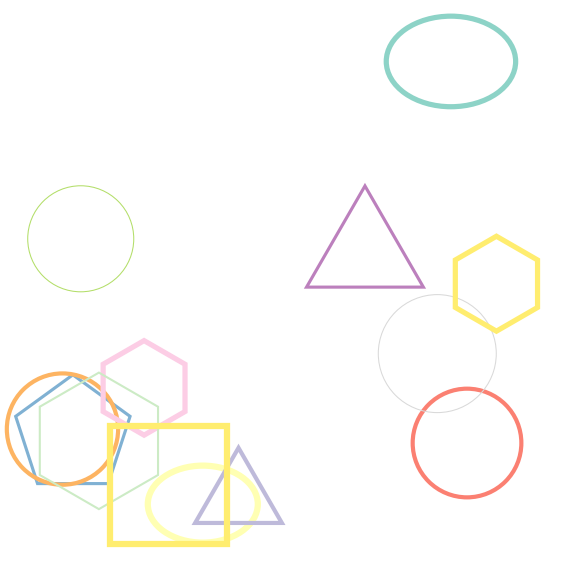[{"shape": "oval", "thickness": 2.5, "radius": 0.56, "center": [0.781, 0.893]}, {"shape": "oval", "thickness": 3, "radius": 0.48, "center": [0.351, 0.126]}, {"shape": "triangle", "thickness": 2, "radius": 0.43, "center": [0.413, 0.137]}, {"shape": "circle", "thickness": 2, "radius": 0.47, "center": [0.809, 0.232]}, {"shape": "pentagon", "thickness": 1.5, "radius": 0.52, "center": [0.126, 0.246]}, {"shape": "circle", "thickness": 2, "radius": 0.48, "center": [0.108, 0.256]}, {"shape": "circle", "thickness": 0.5, "radius": 0.46, "center": [0.14, 0.586]}, {"shape": "hexagon", "thickness": 2.5, "radius": 0.41, "center": [0.249, 0.327]}, {"shape": "circle", "thickness": 0.5, "radius": 0.51, "center": [0.757, 0.387]}, {"shape": "triangle", "thickness": 1.5, "radius": 0.58, "center": [0.632, 0.56]}, {"shape": "hexagon", "thickness": 1, "radius": 0.59, "center": [0.171, 0.236]}, {"shape": "square", "thickness": 3, "radius": 0.51, "center": [0.291, 0.16]}, {"shape": "hexagon", "thickness": 2.5, "radius": 0.41, "center": [0.86, 0.508]}]